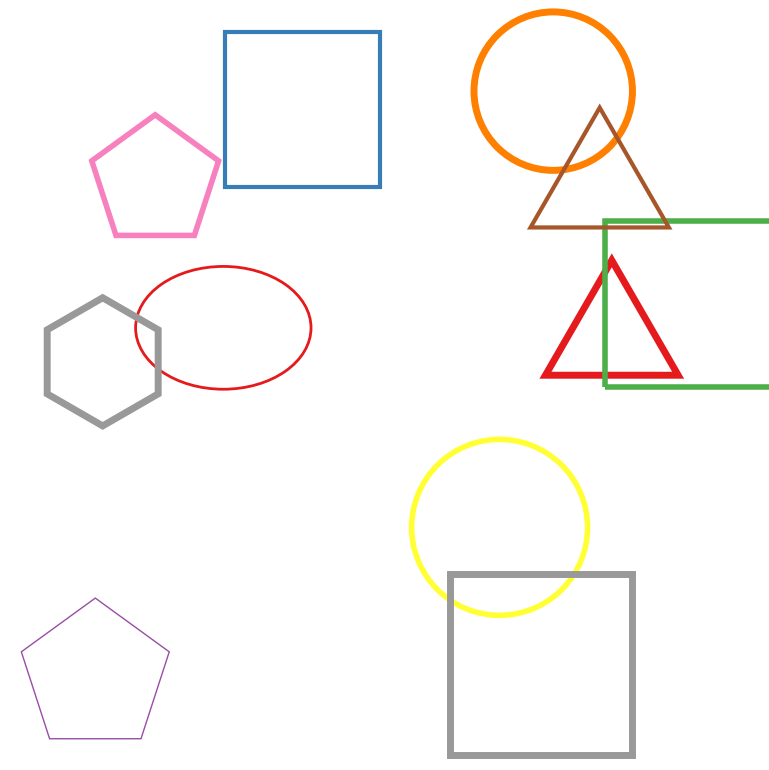[{"shape": "triangle", "thickness": 2.5, "radius": 0.5, "center": [0.795, 0.562]}, {"shape": "oval", "thickness": 1, "radius": 0.57, "center": [0.29, 0.574]}, {"shape": "square", "thickness": 1.5, "radius": 0.5, "center": [0.393, 0.857]}, {"shape": "square", "thickness": 2, "radius": 0.54, "center": [0.893, 0.605]}, {"shape": "pentagon", "thickness": 0.5, "radius": 0.5, "center": [0.124, 0.122]}, {"shape": "circle", "thickness": 2.5, "radius": 0.51, "center": [0.718, 0.882]}, {"shape": "circle", "thickness": 2, "radius": 0.57, "center": [0.649, 0.315]}, {"shape": "triangle", "thickness": 1.5, "radius": 0.52, "center": [0.779, 0.756]}, {"shape": "pentagon", "thickness": 2, "radius": 0.43, "center": [0.202, 0.764]}, {"shape": "square", "thickness": 2.5, "radius": 0.59, "center": [0.702, 0.137]}, {"shape": "hexagon", "thickness": 2.5, "radius": 0.42, "center": [0.133, 0.53]}]